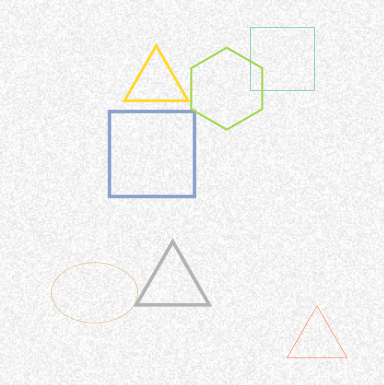[{"shape": "square", "thickness": 0.5, "radius": 0.41, "center": [0.732, 0.848]}, {"shape": "triangle", "thickness": 0.5, "radius": 0.45, "center": [0.824, 0.116]}, {"shape": "square", "thickness": 2.5, "radius": 0.55, "center": [0.392, 0.601]}, {"shape": "hexagon", "thickness": 1.5, "radius": 0.53, "center": [0.589, 0.77]}, {"shape": "triangle", "thickness": 2, "radius": 0.48, "center": [0.406, 0.786]}, {"shape": "oval", "thickness": 0.5, "radius": 0.56, "center": [0.246, 0.239]}, {"shape": "triangle", "thickness": 2.5, "radius": 0.55, "center": [0.449, 0.263]}]